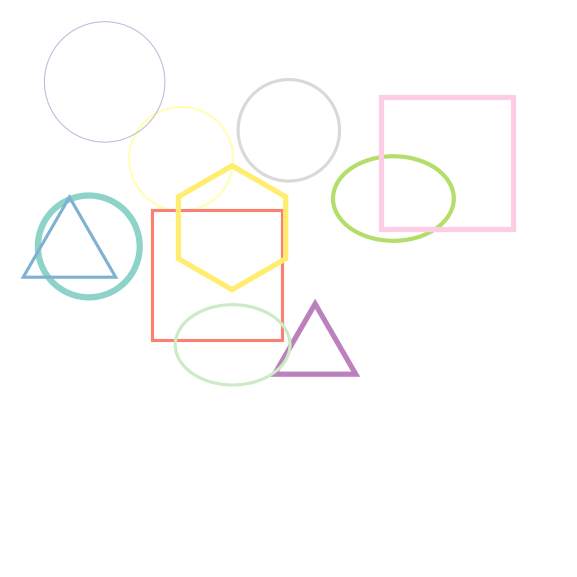[{"shape": "circle", "thickness": 3, "radius": 0.44, "center": [0.154, 0.572]}, {"shape": "circle", "thickness": 1, "radius": 0.45, "center": [0.314, 0.724]}, {"shape": "circle", "thickness": 0.5, "radius": 0.52, "center": [0.181, 0.857]}, {"shape": "square", "thickness": 1.5, "radius": 0.56, "center": [0.376, 0.523]}, {"shape": "triangle", "thickness": 1.5, "radius": 0.46, "center": [0.12, 0.565]}, {"shape": "oval", "thickness": 2, "radius": 0.52, "center": [0.681, 0.655]}, {"shape": "square", "thickness": 2.5, "radius": 0.57, "center": [0.774, 0.716]}, {"shape": "circle", "thickness": 1.5, "radius": 0.44, "center": [0.5, 0.773]}, {"shape": "triangle", "thickness": 2.5, "radius": 0.41, "center": [0.546, 0.392]}, {"shape": "oval", "thickness": 1.5, "radius": 0.5, "center": [0.403, 0.402]}, {"shape": "hexagon", "thickness": 2.5, "radius": 0.54, "center": [0.402, 0.605]}]